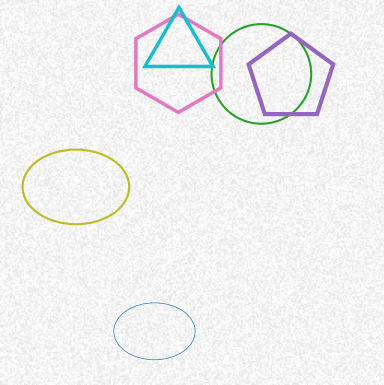[{"shape": "oval", "thickness": 0.5, "radius": 0.53, "center": [0.401, 0.139]}, {"shape": "circle", "thickness": 1.5, "radius": 0.65, "center": [0.679, 0.808]}, {"shape": "pentagon", "thickness": 3, "radius": 0.58, "center": [0.756, 0.797]}, {"shape": "hexagon", "thickness": 2.5, "radius": 0.64, "center": [0.463, 0.836]}, {"shape": "oval", "thickness": 1.5, "radius": 0.69, "center": [0.197, 0.515]}, {"shape": "triangle", "thickness": 2.5, "radius": 0.51, "center": [0.465, 0.878]}]